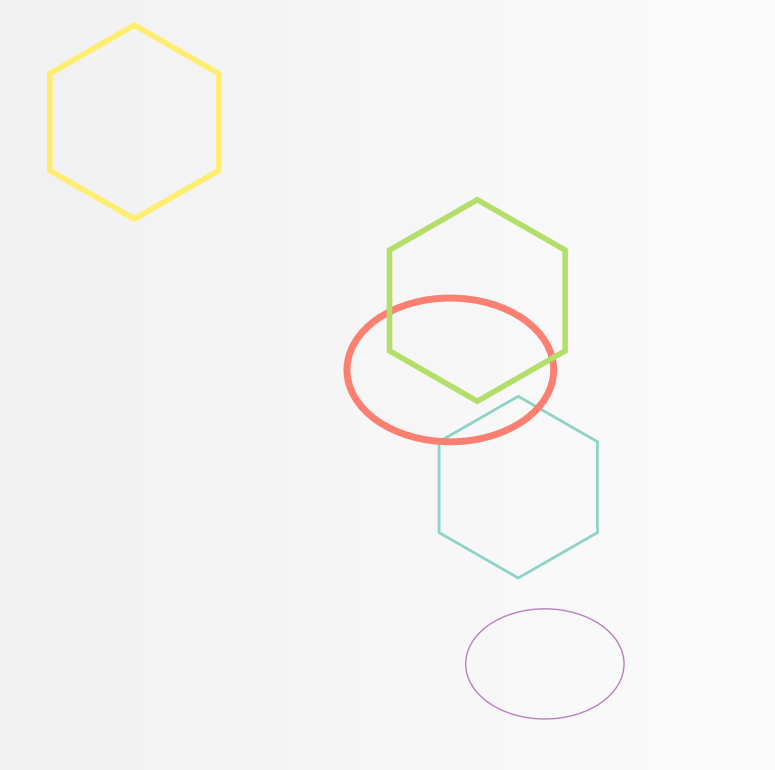[{"shape": "hexagon", "thickness": 1, "radius": 0.59, "center": [0.669, 0.367]}, {"shape": "oval", "thickness": 2.5, "radius": 0.67, "center": [0.581, 0.52]}, {"shape": "hexagon", "thickness": 2, "radius": 0.65, "center": [0.616, 0.61]}, {"shape": "oval", "thickness": 0.5, "radius": 0.51, "center": [0.703, 0.138]}, {"shape": "hexagon", "thickness": 2, "radius": 0.63, "center": [0.173, 0.842]}]